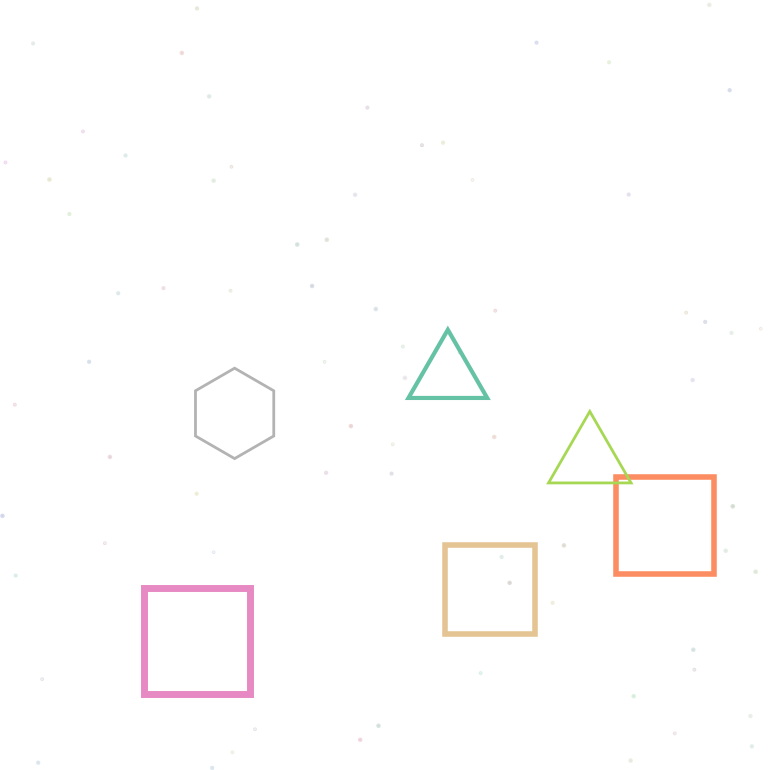[{"shape": "triangle", "thickness": 1.5, "radius": 0.3, "center": [0.582, 0.513]}, {"shape": "square", "thickness": 2, "radius": 0.32, "center": [0.863, 0.318]}, {"shape": "square", "thickness": 2.5, "radius": 0.34, "center": [0.256, 0.167]}, {"shape": "triangle", "thickness": 1, "radius": 0.31, "center": [0.766, 0.404]}, {"shape": "square", "thickness": 2, "radius": 0.29, "center": [0.636, 0.235]}, {"shape": "hexagon", "thickness": 1, "radius": 0.29, "center": [0.305, 0.463]}]